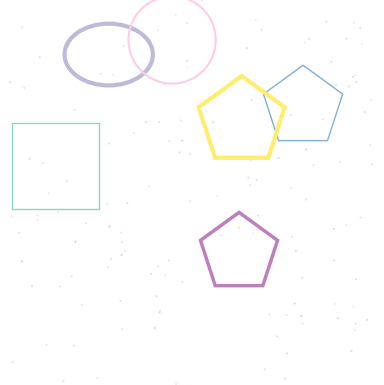[{"shape": "square", "thickness": 1, "radius": 0.56, "center": [0.144, 0.569]}, {"shape": "oval", "thickness": 3, "radius": 0.57, "center": [0.282, 0.858]}, {"shape": "pentagon", "thickness": 1, "radius": 0.54, "center": [0.787, 0.722]}, {"shape": "circle", "thickness": 1.5, "radius": 0.57, "center": [0.447, 0.896]}, {"shape": "pentagon", "thickness": 2.5, "radius": 0.53, "center": [0.621, 0.343]}, {"shape": "pentagon", "thickness": 3, "radius": 0.59, "center": [0.628, 0.685]}]